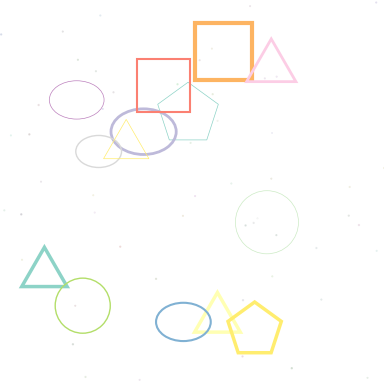[{"shape": "pentagon", "thickness": 0.5, "radius": 0.41, "center": [0.488, 0.704]}, {"shape": "triangle", "thickness": 2.5, "radius": 0.34, "center": [0.115, 0.29]}, {"shape": "triangle", "thickness": 2.5, "radius": 0.34, "center": [0.565, 0.172]}, {"shape": "oval", "thickness": 2, "radius": 0.42, "center": [0.373, 0.658]}, {"shape": "square", "thickness": 1.5, "radius": 0.34, "center": [0.424, 0.778]}, {"shape": "oval", "thickness": 1.5, "radius": 0.36, "center": [0.476, 0.164]}, {"shape": "square", "thickness": 3, "radius": 0.37, "center": [0.581, 0.867]}, {"shape": "circle", "thickness": 1, "radius": 0.36, "center": [0.215, 0.206]}, {"shape": "triangle", "thickness": 2, "radius": 0.37, "center": [0.705, 0.825]}, {"shape": "oval", "thickness": 1, "radius": 0.3, "center": [0.256, 0.607]}, {"shape": "oval", "thickness": 0.5, "radius": 0.36, "center": [0.199, 0.74]}, {"shape": "circle", "thickness": 0.5, "radius": 0.41, "center": [0.693, 0.423]}, {"shape": "triangle", "thickness": 0.5, "radius": 0.34, "center": [0.328, 0.622]}, {"shape": "pentagon", "thickness": 2.5, "radius": 0.36, "center": [0.661, 0.143]}]